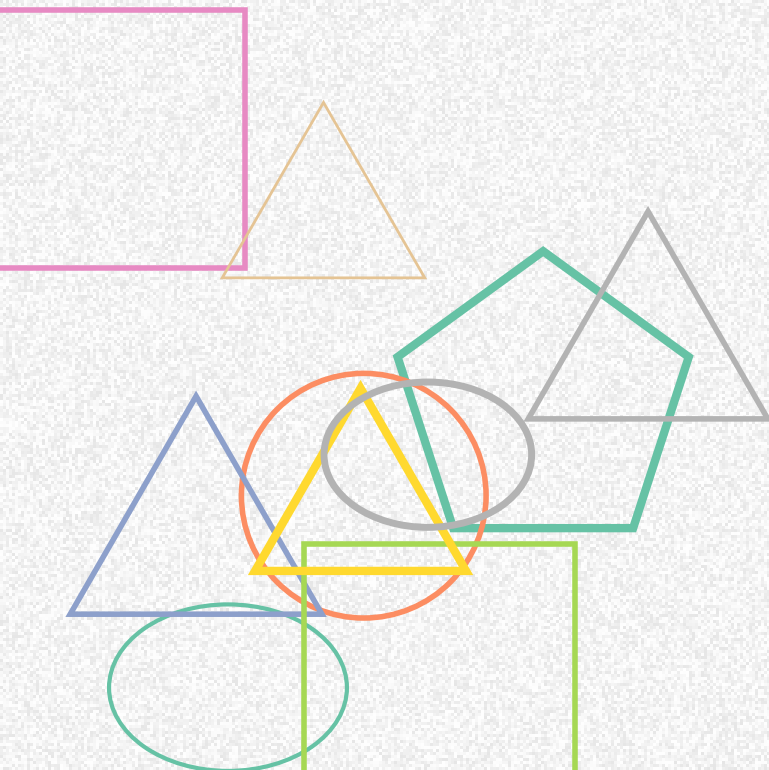[{"shape": "pentagon", "thickness": 3, "radius": 0.99, "center": [0.705, 0.475]}, {"shape": "oval", "thickness": 1.5, "radius": 0.77, "center": [0.296, 0.107]}, {"shape": "circle", "thickness": 2, "radius": 0.79, "center": [0.472, 0.356]}, {"shape": "triangle", "thickness": 2, "radius": 0.94, "center": [0.255, 0.297]}, {"shape": "square", "thickness": 2, "radius": 0.84, "center": [0.15, 0.819]}, {"shape": "square", "thickness": 2, "radius": 0.88, "center": [0.57, 0.117]}, {"shape": "triangle", "thickness": 3, "radius": 0.79, "center": [0.468, 0.338]}, {"shape": "triangle", "thickness": 1, "radius": 0.76, "center": [0.42, 0.715]}, {"shape": "oval", "thickness": 2.5, "radius": 0.67, "center": [0.556, 0.41]}, {"shape": "triangle", "thickness": 2, "radius": 0.9, "center": [0.842, 0.546]}]